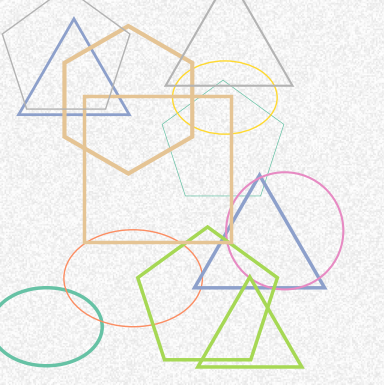[{"shape": "oval", "thickness": 2.5, "radius": 0.72, "center": [0.121, 0.151]}, {"shape": "pentagon", "thickness": 0.5, "radius": 0.83, "center": [0.579, 0.626]}, {"shape": "oval", "thickness": 1, "radius": 0.9, "center": [0.346, 0.277]}, {"shape": "triangle", "thickness": 2, "radius": 0.83, "center": [0.192, 0.785]}, {"shape": "triangle", "thickness": 2.5, "radius": 0.98, "center": [0.674, 0.35]}, {"shape": "circle", "thickness": 1.5, "radius": 0.76, "center": [0.74, 0.4]}, {"shape": "triangle", "thickness": 2.5, "radius": 0.78, "center": [0.649, 0.125]}, {"shape": "pentagon", "thickness": 2.5, "radius": 0.95, "center": [0.539, 0.22]}, {"shape": "oval", "thickness": 1, "radius": 0.68, "center": [0.584, 0.747]}, {"shape": "hexagon", "thickness": 3, "radius": 0.96, "center": [0.333, 0.741]}, {"shape": "square", "thickness": 2.5, "radius": 0.95, "center": [0.41, 0.561]}, {"shape": "pentagon", "thickness": 1, "radius": 0.87, "center": [0.172, 0.858]}, {"shape": "triangle", "thickness": 1.5, "radius": 0.95, "center": [0.595, 0.873]}]